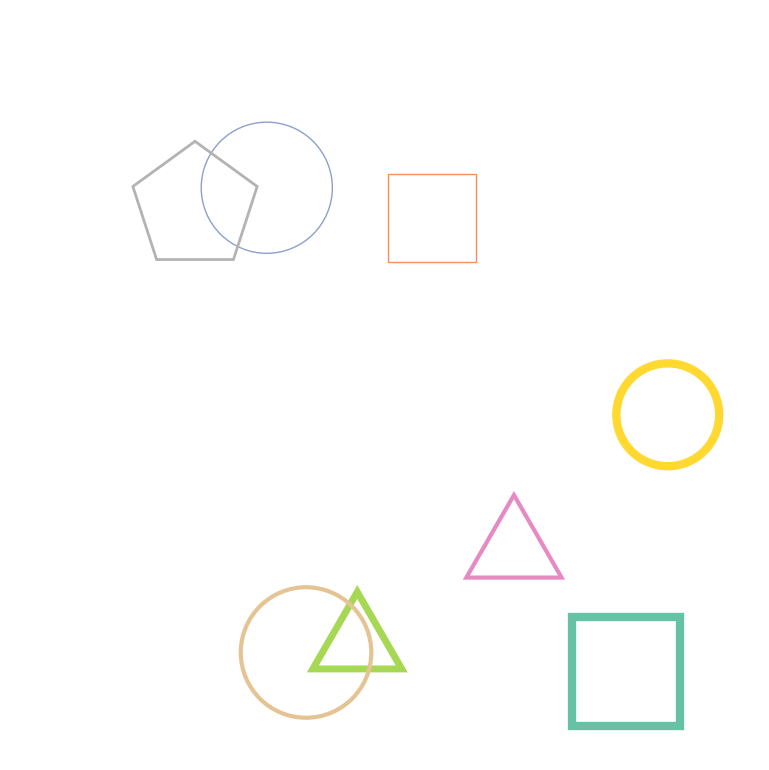[{"shape": "square", "thickness": 3, "radius": 0.35, "center": [0.813, 0.128]}, {"shape": "square", "thickness": 0.5, "radius": 0.29, "center": [0.562, 0.717]}, {"shape": "circle", "thickness": 0.5, "radius": 0.43, "center": [0.346, 0.756]}, {"shape": "triangle", "thickness": 1.5, "radius": 0.36, "center": [0.667, 0.286]}, {"shape": "triangle", "thickness": 2.5, "radius": 0.33, "center": [0.464, 0.165]}, {"shape": "circle", "thickness": 3, "radius": 0.33, "center": [0.867, 0.461]}, {"shape": "circle", "thickness": 1.5, "radius": 0.42, "center": [0.397, 0.153]}, {"shape": "pentagon", "thickness": 1, "radius": 0.42, "center": [0.253, 0.732]}]